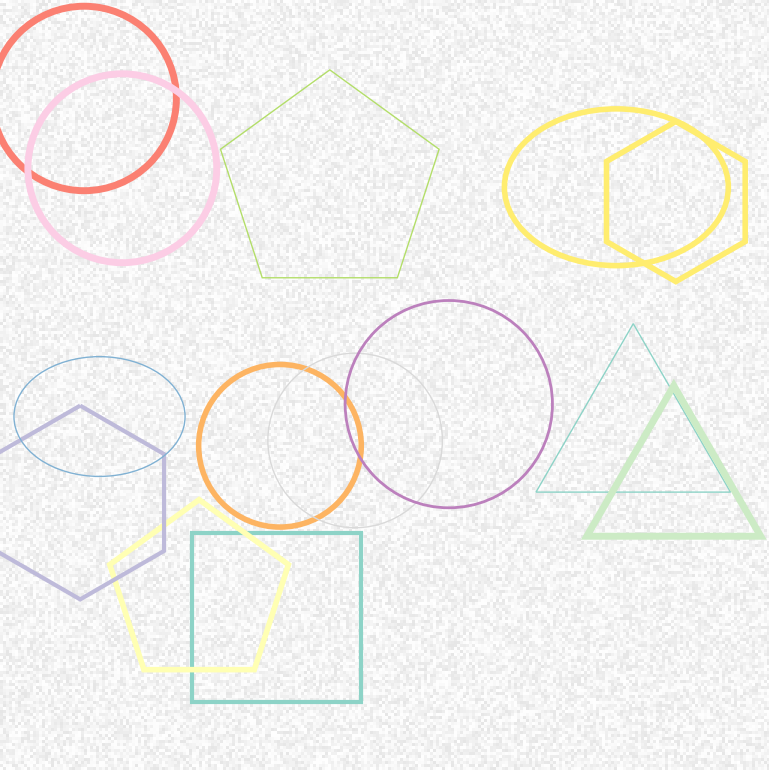[{"shape": "triangle", "thickness": 0.5, "radius": 0.73, "center": [0.822, 0.434]}, {"shape": "square", "thickness": 1.5, "radius": 0.55, "center": [0.359, 0.198]}, {"shape": "pentagon", "thickness": 2, "radius": 0.61, "center": [0.259, 0.229]}, {"shape": "hexagon", "thickness": 1.5, "radius": 0.63, "center": [0.104, 0.347]}, {"shape": "circle", "thickness": 2.5, "radius": 0.6, "center": [0.109, 0.872]}, {"shape": "oval", "thickness": 0.5, "radius": 0.56, "center": [0.129, 0.459]}, {"shape": "circle", "thickness": 2, "radius": 0.53, "center": [0.364, 0.421]}, {"shape": "pentagon", "thickness": 0.5, "radius": 0.75, "center": [0.428, 0.76]}, {"shape": "circle", "thickness": 2.5, "radius": 0.61, "center": [0.159, 0.781]}, {"shape": "circle", "thickness": 0.5, "radius": 0.57, "center": [0.461, 0.428]}, {"shape": "circle", "thickness": 1, "radius": 0.67, "center": [0.583, 0.475]}, {"shape": "triangle", "thickness": 2.5, "radius": 0.65, "center": [0.875, 0.369]}, {"shape": "hexagon", "thickness": 2, "radius": 0.52, "center": [0.878, 0.738]}, {"shape": "oval", "thickness": 2, "radius": 0.73, "center": [0.8, 0.757]}]